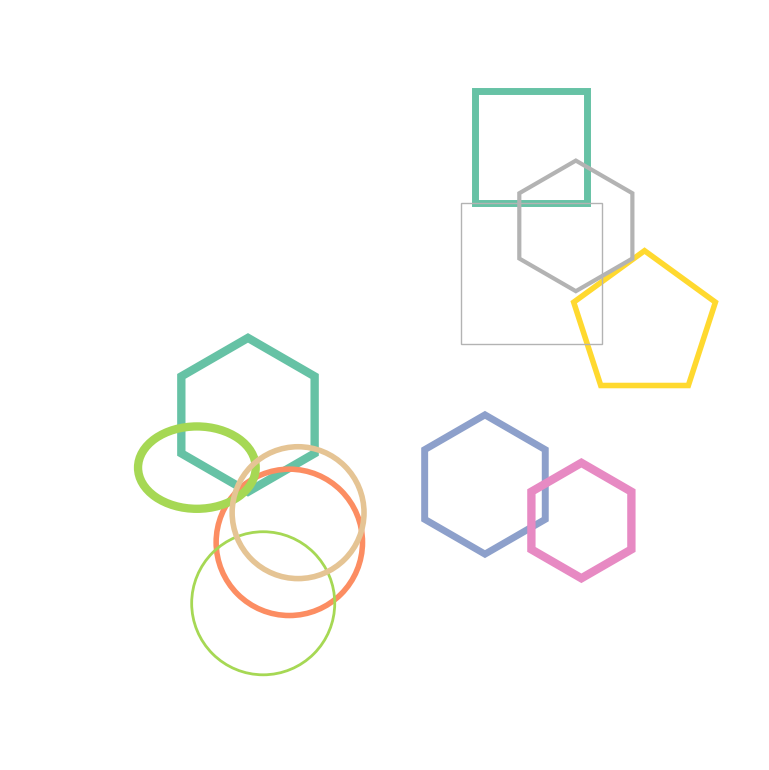[{"shape": "square", "thickness": 2.5, "radius": 0.36, "center": [0.689, 0.81]}, {"shape": "hexagon", "thickness": 3, "radius": 0.5, "center": [0.322, 0.461]}, {"shape": "circle", "thickness": 2, "radius": 0.48, "center": [0.376, 0.296]}, {"shape": "hexagon", "thickness": 2.5, "radius": 0.45, "center": [0.63, 0.371]}, {"shape": "hexagon", "thickness": 3, "radius": 0.37, "center": [0.755, 0.324]}, {"shape": "oval", "thickness": 3, "radius": 0.38, "center": [0.256, 0.393]}, {"shape": "circle", "thickness": 1, "radius": 0.46, "center": [0.342, 0.217]}, {"shape": "pentagon", "thickness": 2, "radius": 0.48, "center": [0.837, 0.578]}, {"shape": "circle", "thickness": 2, "radius": 0.43, "center": [0.387, 0.334]}, {"shape": "hexagon", "thickness": 1.5, "radius": 0.42, "center": [0.748, 0.707]}, {"shape": "square", "thickness": 0.5, "radius": 0.46, "center": [0.69, 0.645]}]